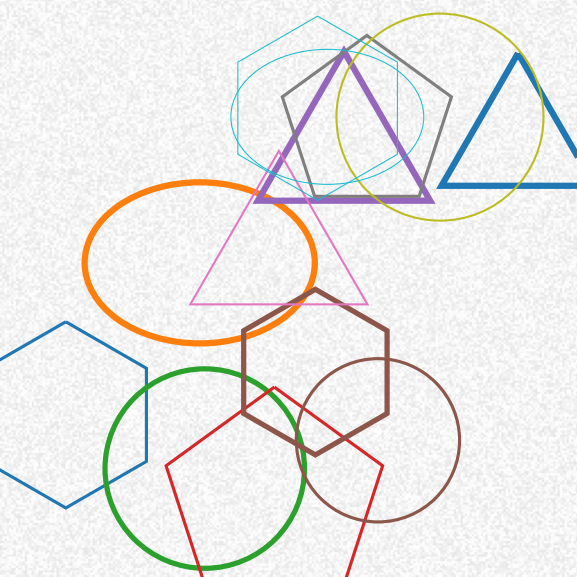[{"shape": "triangle", "thickness": 3, "radius": 0.77, "center": [0.897, 0.754]}, {"shape": "hexagon", "thickness": 1.5, "radius": 0.81, "center": [0.114, 0.281]}, {"shape": "oval", "thickness": 3, "radius": 1.0, "center": [0.346, 0.544]}, {"shape": "circle", "thickness": 2.5, "radius": 0.86, "center": [0.355, 0.188]}, {"shape": "pentagon", "thickness": 1.5, "radius": 0.99, "center": [0.475, 0.132]}, {"shape": "triangle", "thickness": 3, "radius": 0.86, "center": [0.596, 0.738]}, {"shape": "hexagon", "thickness": 2.5, "radius": 0.72, "center": [0.546, 0.355]}, {"shape": "circle", "thickness": 1.5, "radius": 0.71, "center": [0.654, 0.237]}, {"shape": "triangle", "thickness": 1, "radius": 0.89, "center": [0.483, 0.561]}, {"shape": "pentagon", "thickness": 1.5, "radius": 0.77, "center": [0.635, 0.784]}, {"shape": "circle", "thickness": 1, "radius": 0.9, "center": [0.762, 0.796]}, {"shape": "oval", "thickness": 0.5, "radius": 0.84, "center": [0.567, 0.797]}, {"shape": "hexagon", "thickness": 0.5, "radius": 0.8, "center": [0.55, 0.812]}]